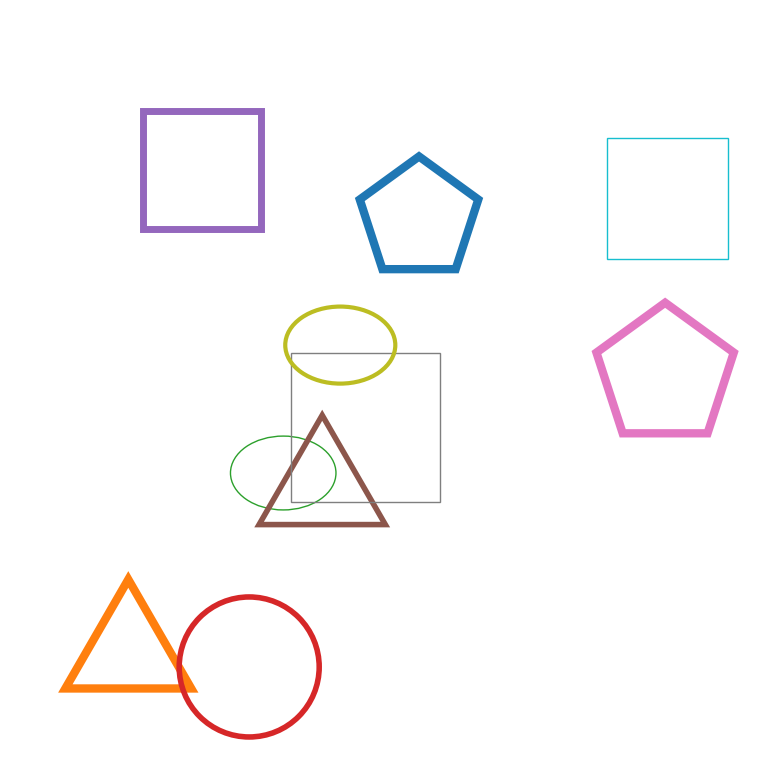[{"shape": "pentagon", "thickness": 3, "radius": 0.4, "center": [0.544, 0.716]}, {"shape": "triangle", "thickness": 3, "radius": 0.47, "center": [0.167, 0.153]}, {"shape": "oval", "thickness": 0.5, "radius": 0.34, "center": [0.368, 0.386]}, {"shape": "circle", "thickness": 2, "radius": 0.45, "center": [0.324, 0.134]}, {"shape": "square", "thickness": 2.5, "radius": 0.38, "center": [0.263, 0.779]}, {"shape": "triangle", "thickness": 2, "radius": 0.47, "center": [0.418, 0.366]}, {"shape": "pentagon", "thickness": 3, "radius": 0.47, "center": [0.864, 0.513]}, {"shape": "square", "thickness": 0.5, "radius": 0.48, "center": [0.475, 0.445]}, {"shape": "oval", "thickness": 1.5, "radius": 0.36, "center": [0.442, 0.552]}, {"shape": "square", "thickness": 0.5, "radius": 0.39, "center": [0.867, 0.742]}]